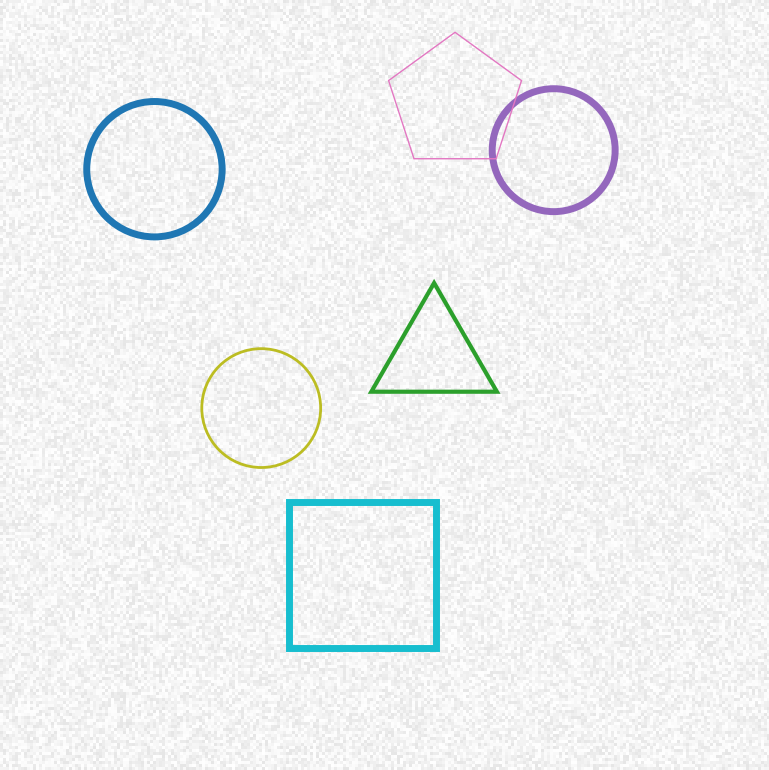[{"shape": "circle", "thickness": 2.5, "radius": 0.44, "center": [0.201, 0.78]}, {"shape": "triangle", "thickness": 1.5, "radius": 0.47, "center": [0.564, 0.538]}, {"shape": "circle", "thickness": 2.5, "radius": 0.4, "center": [0.719, 0.805]}, {"shape": "pentagon", "thickness": 0.5, "radius": 0.45, "center": [0.591, 0.867]}, {"shape": "circle", "thickness": 1, "radius": 0.39, "center": [0.339, 0.47]}, {"shape": "square", "thickness": 2.5, "radius": 0.48, "center": [0.471, 0.254]}]